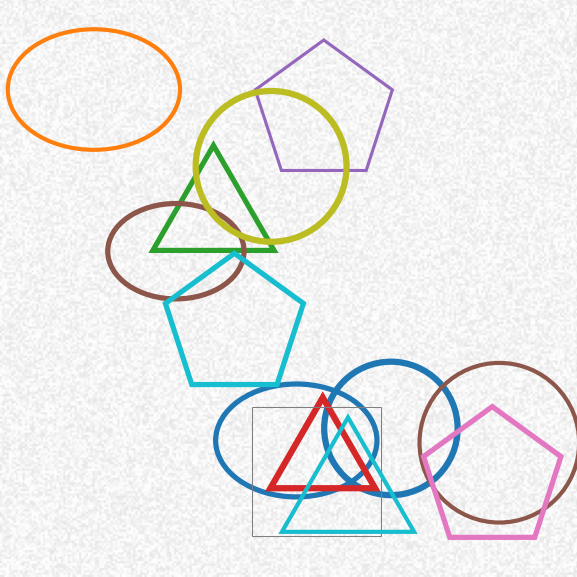[{"shape": "circle", "thickness": 3, "radius": 0.58, "center": [0.677, 0.257]}, {"shape": "oval", "thickness": 2.5, "radius": 0.7, "center": [0.513, 0.236]}, {"shape": "oval", "thickness": 2, "radius": 0.75, "center": [0.163, 0.844]}, {"shape": "triangle", "thickness": 2.5, "radius": 0.61, "center": [0.37, 0.626]}, {"shape": "triangle", "thickness": 3, "radius": 0.52, "center": [0.559, 0.206]}, {"shape": "pentagon", "thickness": 1.5, "radius": 0.62, "center": [0.561, 0.805]}, {"shape": "oval", "thickness": 2.5, "radius": 0.59, "center": [0.305, 0.564]}, {"shape": "circle", "thickness": 2, "radius": 0.69, "center": [0.865, 0.233]}, {"shape": "pentagon", "thickness": 2.5, "radius": 0.63, "center": [0.852, 0.17]}, {"shape": "square", "thickness": 0.5, "radius": 0.56, "center": [0.549, 0.182]}, {"shape": "circle", "thickness": 3, "radius": 0.65, "center": [0.469, 0.711]}, {"shape": "pentagon", "thickness": 2.5, "radius": 0.63, "center": [0.406, 0.435]}, {"shape": "triangle", "thickness": 2, "radius": 0.66, "center": [0.603, 0.144]}]